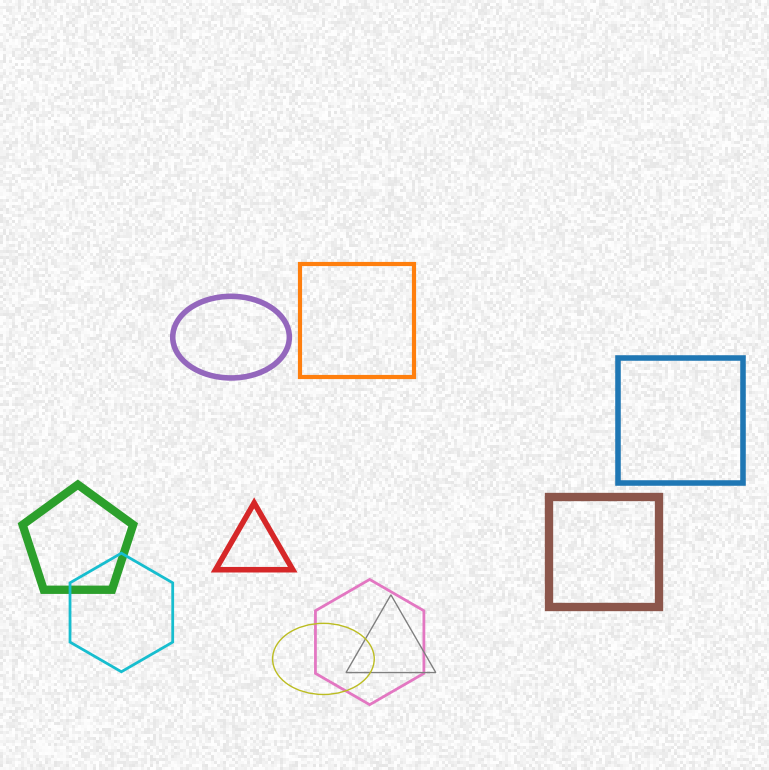[{"shape": "square", "thickness": 2, "radius": 0.41, "center": [0.884, 0.454]}, {"shape": "square", "thickness": 1.5, "radius": 0.37, "center": [0.463, 0.584]}, {"shape": "pentagon", "thickness": 3, "radius": 0.38, "center": [0.101, 0.295]}, {"shape": "triangle", "thickness": 2, "radius": 0.29, "center": [0.33, 0.289]}, {"shape": "oval", "thickness": 2, "radius": 0.38, "center": [0.3, 0.562]}, {"shape": "square", "thickness": 3, "radius": 0.36, "center": [0.784, 0.283]}, {"shape": "hexagon", "thickness": 1, "radius": 0.41, "center": [0.48, 0.166]}, {"shape": "triangle", "thickness": 0.5, "radius": 0.34, "center": [0.508, 0.16]}, {"shape": "oval", "thickness": 0.5, "radius": 0.33, "center": [0.42, 0.144]}, {"shape": "hexagon", "thickness": 1, "radius": 0.38, "center": [0.158, 0.205]}]